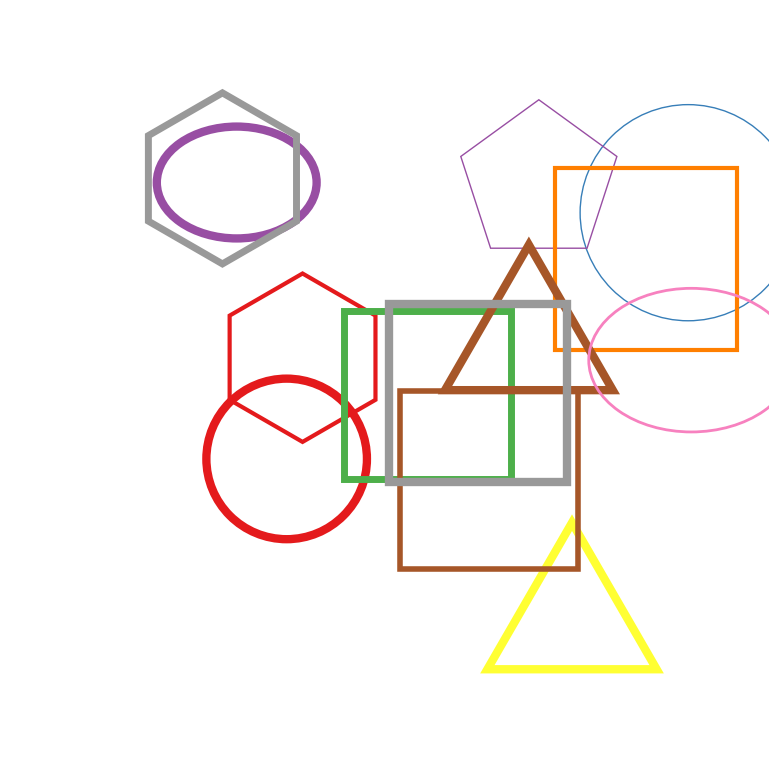[{"shape": "hexagon", "thickness": 1.5, "radius": 0.55, "center": [0.393, 0.535]}, {"shape": "circle", "thickness": 3, "radius": 0.52, "center": [0.372, 0.404]}, {"shape": "circle", "thickness": 0.5, "radius": 0.7, "center": [0.894, 0.724]}, {"shape": "square", "thickness": 2.5, "radius": 0.54, "center": [0.555, 0.487]}, {"shape": "pentagon", "thickness": 0.5, "radius": 0.53, "center": [0.7, 0.764]}, {"shape": "oval", "thickness": 3, "radius": 0.52, "center": [0.307, 0.763]}, {"shape": "square", "thickness": 1.5, "radius": 0.59, "center": [0.839, 0.663]}, {"shape": "triangle", "thickness": 3, "radius": 0.63, "center": [0.743, 0.194]}, {"shape": "triangle", "thickness": 3, "radius": 0.63, "center": [0.687, 0.556]}, {"shape": "square", "thickness": 2, "radius": 0.58, "center": [0.635, 0.377]}, {"shape": "oval", "thickness": 1, "radius": 0.67, "center": [0.898, 0.532]}, {"shape": "hexagon", "thickness": 2.5, "radius": 0.56, "center": [0.289, 0.768]}, {"shape": "square", "thickness": 3, "radius": 0.58, "center": [0.621, 0.49]}]